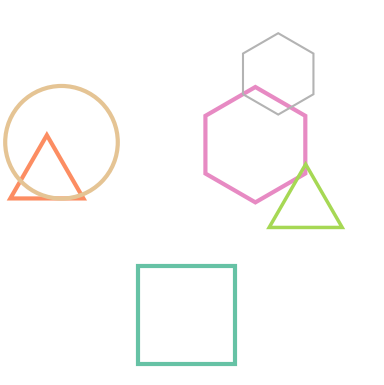[{"shape": "square", "thickness": 3, "radius": 0.63, "center": [0.484, 0.182]}, {"shape": "triangle", "thickness": 3, "radius": 0.55, "center": [0.122, 0.539]}, {"shape": "hexagon", "thickness": 3, "radius": 0.75, "center": [0.663, 0.624]}, {"shape": "triangle", "thickness": 2.5, "radius": 0.55, "center": [0.794, 0.464]}, {"shape": "circle", "thickness": 3, "radius": 0.73, "center": [0.16, 0.631]}, {"shape": "hexagon", "thickness": 1.5, "radius": 0.53, "center": [0.723, 0.808]}]